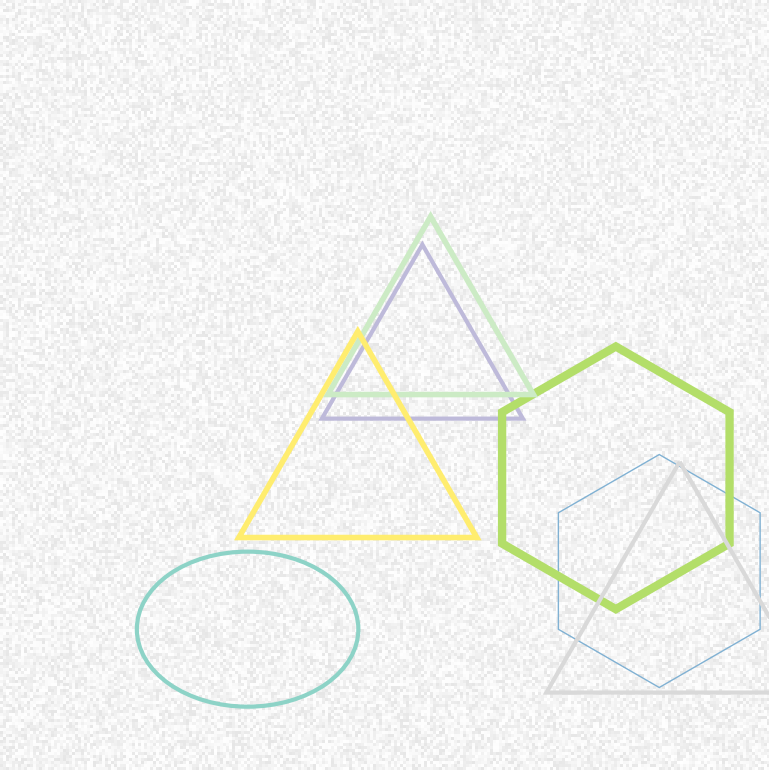[{"shape": "oval", "thickness": 1.5, "radius": 0.72, "center": [0.322, 0.183]}, {"shape": "triangle", "thickness": 1.5, "radius": 0.75, "center": [0.549, 0.532]}, {"shape": "hexagon", "thickness": 0.5, "radius": 0.76, "center": [0.856, 0.258]}, {"shape": "hexagon", "thickness": 3, "radius": 0.85, "center": [0.8, 0.379]}, {"shape": "triangle", "thickness": 1.5, "radius": 1.0, "center": [0.883, 0.2]}, {"shape": "triangle", "thickness": 2, "radius": 0.77, "center": [0.559, 0.565]}, {"shape": "triangle", "thickness": 2, "radius": 0.89, "center": [0.465, 0.391]}]